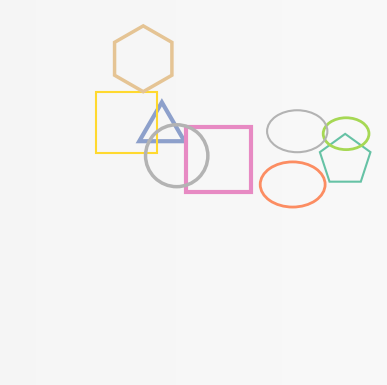[{"shape": "pentagon", "thickness": 1.5, "radius": 0.34, "center": [0.891, 0.584]}, {"shape": "oval", "thickness": 2, "radius": 0.42, "center": [0.755, 0.521]}, {"shape": "triangle", "thickness": 3, "radius": 0.34, "center": [0.418, 0.667]}, {"shape": "square", "thickness": 3, "radius": 0.42, "center": [0.564, 0.586]}, {"shape": "oval", "thickness": 2, "radius": 0.3, "center": [0.893, 0.653]}, {"shape": "square", "thickness": 1.5, "radius": 0.39, "center": [0.326, 0.681]}, {"shape": "hexagon", "thickness": 2.5, "radius": 0.43, "center": [0.37, 0.847]}, {"shape": "oval", "thickness": 1.5, "radius": 0.39, "center": [0.767, 0.659]}, {"shape": "circle", "thickness": 2.5, "radius": 0.4, "center": [0.456, 0.596]}]